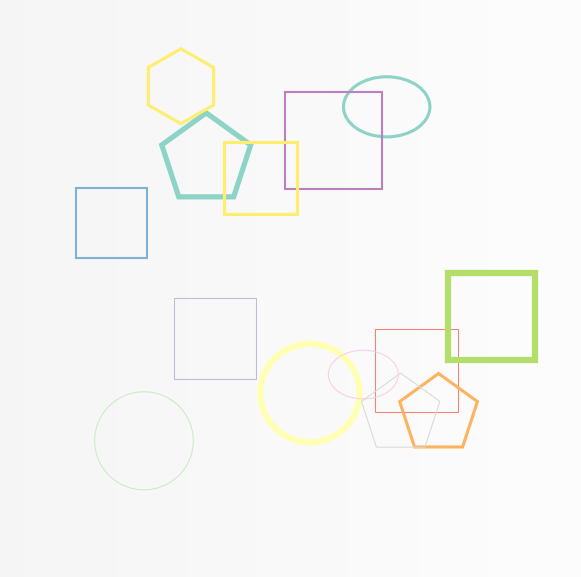[{"shape": "pentagon", "thickness": 2.5, "radius": 0.4, "center": [0.355, 0.723]}, {"shape": "oval", "thickness": 1.5, "radius": 0.37, "center": [0.665, 0.814]}, {"shape": "circle", "thickness": 3, "radius": 0.43, "center": [0.533, 0.319]}, {"shape": "square", "thickness": 0.5, "radius": 0.35, "center": [0.37, 0.413]}, {"shape": "square", "thickness": 0.5, "radius": 0.36, "center": [0.717, 0.358]}, {"shape": "square", "thickness": 1, "radius": 0.3, "center": [0.192, 0.614]}, {"shape": "pentagon", "thickness": 1.5, "radius": 0.35, "center": [0.755, 0.282]}, {"shape": "square", "thickness": 3, "radius": 0.37, "center": [0.845, 0.451]}, {"shape": "oval", "thickness": 0.5, "radius": 0.3, "center": [0.625, 0.351]}, {"shape": "pentagon", "thickness": 0.5, "radius": 0.35, "center": [0.689, 0.282]}, {"shape": "square", "thickness": 1, "radius": 0.42, "center": [0.574, 0.756]}, {"shape": "circle", "thickness": 0.5, "radius": 0.42, "center": [0.248, 0.236]}, {"shape": "square", "thickness": 1.5, "radius": 0.31, "center": [0.449, 0.69]}, {"shape": "hexagon", "thickness": 1.5, "radius": 0.32, "center": [0.311, 0.85]}]